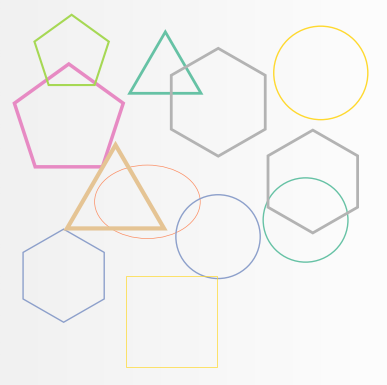[{"shape": "triangle", "thickness": 2, "radius": 0.53, "center": [0.427, 0.811]}, {"shape": "circle", "thickness": 1, "radius": 0.55, "center": [0.789, 0.429]}, {"shape": "oval", "thickness": 0.5, "radius": 0.68, "center": [0.38, 0.476]}, {"shape": "circle", "thickness": 1, "radius": 0.54, "center": [0.563, 0.385]}, {"shape": "hexagon", "thickness": 1, "radius": 0.6, "center": [0.164, 0.284]}, {"shape": "pentagon", "thickness": 2.5, "radius": 0.74, "center": [0.178, 0.686]}, {"shape": "pentagon", "thickness": 1.5, "radius": 0.5, "center": [0.185, 0.861]}, {"shape": "circle", "thickness": 1, "radius": 0.61, "center": [0.828, 0.811]}, {"shape": "square", "thickness": 0.5, "radius": 0.59, "center": [0.443, 0.166]}, {"shape": "triangle", "thickness": 3, "radius": 0.72, "center": [0.298, 0.479]}, {"shape": "hexagon", "thickness": 2, "radius": 0.7, "center": [0.563, 0.734]}, {"shape": "hexagon", "thickness": 2, "radius": 0.67, "center": [0.807, 0.529]}]